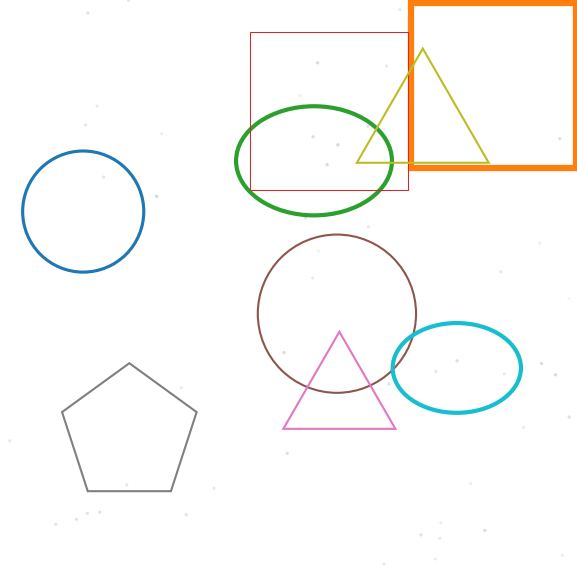[{"shape": "circle", "thickness": 1.5, "radius": 0.52, "center": [0.144, 0.633]}, {"shape": "square", "thickness": 3, "radius": 0.71, "center": [0.855, 0.851]}, {"shape": "oval", "thickness": 2, "radius": 0.67, "center": [0.544, 0.721]}, {"shape": "square", "thickness": 0.5, "radius": 0.69, "center": [0.57, 0.807]}, {"shape": "circle", "thickness": 1, "radius": 0.69, "center": [0.583, 0.456]}, {"shape": "triangle", "thickness": 1, "radius": 0.56, "center": [0.588, 0.313]}, {"shape": "pentagon", "thickness": 1, "radius": 0.61, "center": [0.224, 0.248]}, {"shape": "triangle", "thickness": 1, "radius": 0.66, "center": [0.732, 0.783]}, {"shape": "oval", "thickness": 2, "radius": 0.56, "center": [0.791, 0.362]}]